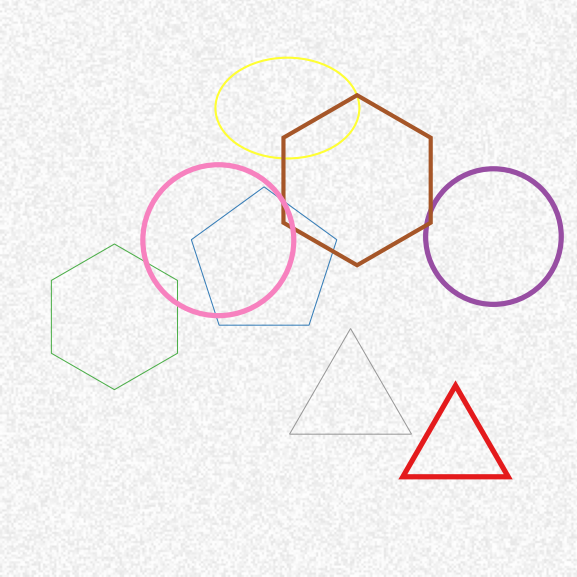[{"shape": "triangle", "thickness": 2.5, "radius": 0.53, "center": [0.789, 0.226]}, {"shape": "pentagon", "thickness": 0.5, "radius": 0.66, "center": [0.457, 0.543]}, {"shape": "hexagon", "thickness": 0.5, "radius": 0.63, "center": [0.198, 0.45]}, {"shape": "circle", "thickness": 2.5, "radius": 0.59, "center": [0.854, 0.589]}, {"shape": "oval", "thickness": 1, "radius": 0.62, "center": [0.498, 0.812]}, {"shape": "hexagon", "thickness": 2, "radius": 0.74, "center": [0.618, 0.687]}, {"shape": "circle", "thickness": 2.5, "radius": 0.65, "center": [0.378, 0.583]}, {"shape": "triangle", "thickness": 0.5, "radius": 0.61, "center": [0.607, 0.308]}]